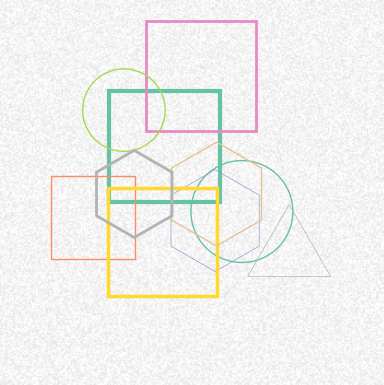[{"shape": "circle", "thickness": 1, "radius": 0.66, "center": [0.628, 0.451]}, {"shape": "square", "thickness": 3, "radius": 0.72, "center": [0.427, 0.62]}, {"shape": "square", "thickness": 1, "radius": 0.54, "center": [0.242, 0.435]}, {"shape": "hexagon", "thickness": 0.5, "radius": 0.66, "center": [0.559, 0.427]}, {"shape": "square", "thickness": 2, "radius": 0.71, "center": [0.522, 0.803]}, {"shape": "circle", "thickness": 1, "radius": 0.54, "center": [0.322, 0.714]}, {"shape": "square", "thickness": 2.5, "radius": 0.71, "center": [0.422, 0.371]}, {"shape": "hexagon", "thickness": 1, "radius": 0.67, "center": [0.562, 0.496]}, {"shape": "hexagon", "thickness": 2, "radius": 0.57, "center": [0.349, 0.496]}, {"shape": "triangle", "thickness": 0.5, "radius": 0.62, "center": [0.751, 0.344]}]